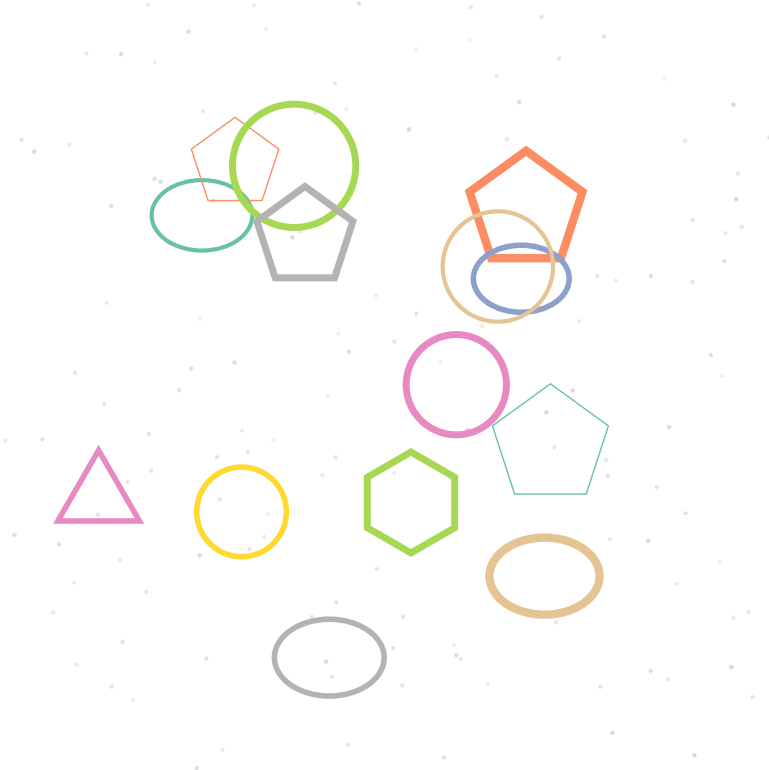[{"shape": "oval", "thickness": 1.5, "radius": 0.33, "center": [0.262, 0.72]}, {"shape": "pentagon", "thickness": 0.5, "radius": 0.4, "center": [0.715, 0.422]}, {"shape": "pentagon", "thickness": 0.5, "radius": 0.3, "center": [0.305, 0.788]}, {"shape": "pentagon", "thickness": 3, "radius": 0.39, "center": [0.683, 0.727]}, {"shape": "oval", "thickness": 2, "radius": 0.31, "center": [0.677, 0.638]}, {"shape": "circle", "thickness": 2.5, "radius": 0.33, "center": [0.593, 0.5]}, {"shape": "triangle", "thickness": 2, "radius": 0.31, "center": [0.128, 0.354]}, {"shape": "circle", "thickness": 2.5, "radius": 0.4, "center": [0.382, 0.785]}, {"shape": "hexagon", "thickness": 2.5, "radius": 0.33, "center": [0.534, 0.347]}, {"shape": "circle", "thickness": 2, "radius": 0.29, "center": [0.314, 0.335]}, {"shape": "circle", "thickness": 1.5, "radius": 0.36, "center": [0.647, 0.654]}, {"shape": "oval", "thickness": 3, "radius": 0.36, "center": [0.707, 0.252]}, {"shape": "oval", "thickness": 2, "radius": 0.36, "center": [0.428, 0.146]}, {"shape": "pentagon", "thickness": 2.5, "radius": 0.33, "center": [0.396, 0.692]}]